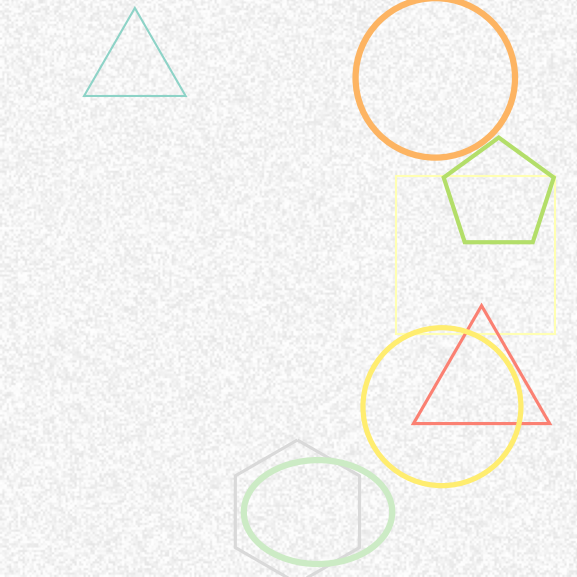[{"shape": "triangle", "thickness": 1, "radius": 0.51, "center": [0.234, 0.884]}, {"shape": "square", "thickness": 1, "radius": 0.69, "center": [0.824, 0.557]}, {"shape": "triangle", "thickness": 1.5, "radius": 0.68, "center": [0.834, 0.334]}, {"shape": "circle", "thickness": 3, "radius": 0.69, "center": [0.754, 0.864]}, {"shape": "pentagon", "thickness": 2, "radius": 0.5, "center": [0.864, 0.661]}, {"shape": "hexagon", "thickness": 1.5, "radius": 0.62, "center": [0.515, 0.113]}, {"shape": "oval", "thickness": 3, "radius": 0.64, "center": [0.551, 0.112]}, {"shape": "circle", "thickness": 2.5, "radius": 0.68, "center": [0.765, 0.295]}]